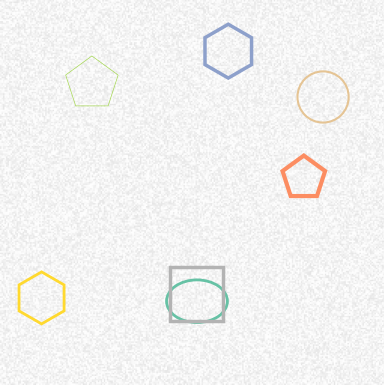[{"shape": "oval", "thickness": 2, "radius": 0.4, "center": [0.512, 0.218]}, {"shape": "pentagon", "thickness": 3, "radius": 0.29, "center": [0.789, 0.538]}, {"shape": "hexagon", "thickness": 2.5, "radius": 0.35, "center": [0.593, 0.867]}, {"shape": "pentagon", "thickness": 0.5, "radius": 0.36, "center": [0.239, 0.783]}, {"shape": "hexagon", "thickness": 2, "radius": 0.34, "center": [0.108, 0.226]}, {"shape": "circle", "thickness": 1.5, "radius": 0.33, "center": [0.839, 0.748]}, {"shape": "square", "thickness": 2.5, "radius": 0.35, "center": [0.51, 0.237]}]